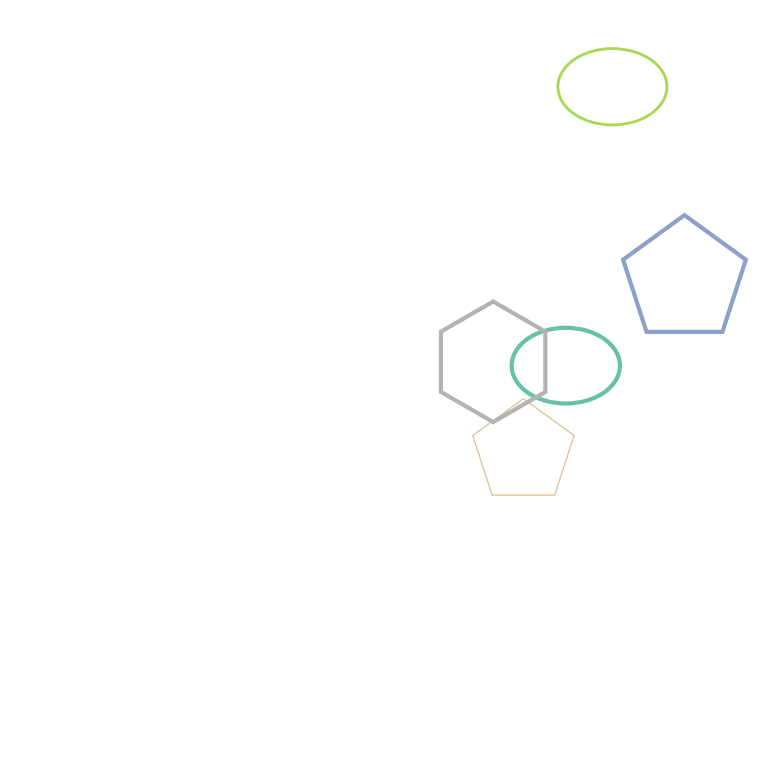[{"shape": "oval", "thickness": 1.5, "radius": 0.35, "center": [0.735, 0.525]}, {"shape": "pentagon", "thickness": 1.5, "radius": 0.42, "center": [0.889, 0.637]}, {"shape": "oval", "thickness": 1, "radius": 0.35, "center": [0.795, 0.887]}, {"shape": "pentagon", "thickness": 0.5, "radius": 0.35, "center": [0.68, 0.413]}, {"shape": "hexagon", "thickness": 1.5, "radius": 0.39, "center": [0.64, 0.53]}]